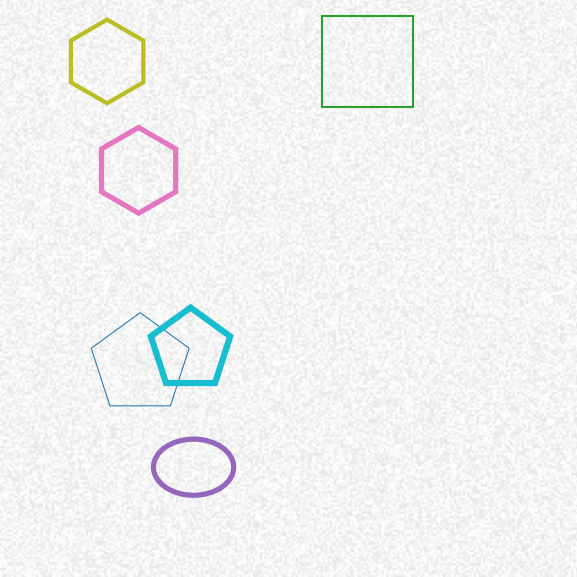[{"shape": "pentagon", "thickness": 0.5, "radius": 0.45, "center": [0.243, 0.369]}, {"shape": "square", "thickness": 1, "radius": 0.39, "center": [0.637, 0.893]}, {"shape": "oval", "thickness": 2.5, "radius": 0.35, "center": [0.335, 0.19]}, {"shape": "hexagon", "thickness": 2.5, "radius": 0.37, "center": [0.24, 0.704]}, {"shape": "hexagon", "thickness": 2, "radius": 0.36, "center": [0.185, 0.893]}, {"shape": "pentagon", "thickness": 3, "radius": 0.36, "center": [0.33, 0.394]}]